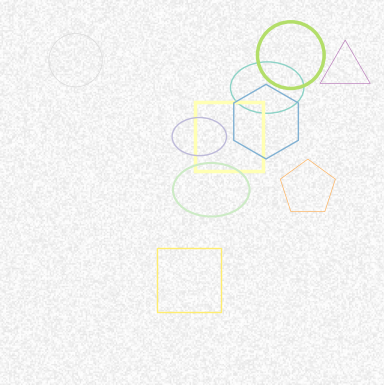[{"shape": "oval", "thickness": 1, "radius": 0.48, "center": [0.694, 0.773]}, {"shape": "square", "thickness": 2.5, "radius": 0.45, "center": [0.594, 0.645]}, {"shape": "oval", "thickness": 1, "radius": 0.35, "center": [0.518, 0.645]}, {"shape": "hexagon", "thickness": 1, "radius": 0.48, "center": [0.691, 0.684]}, {"shape": "pentagon", "thickness": 0.5, "radius": 0.38, "center": [0.8, 0.512]}, {"shape": "circle", "thickness": 2.5, "radius": 0.43, "center": [0.755, 0.857]}, {"shape": "circle", "thickness": 0.5, "radius": 0.35, "center": [0.196, 0.844]}, {"shape": "triangle", "thickness": 0.5, "radius": 0.38, "center": [0.897, 0.821]}, {"shape": "oval", "thickness": 1.5, "radius": 0.5, "center": [0.549, 0.507]}, {"shape": "square", "thickness": 1, "radius": 0.41, "center": [0.491, 0.273]}]